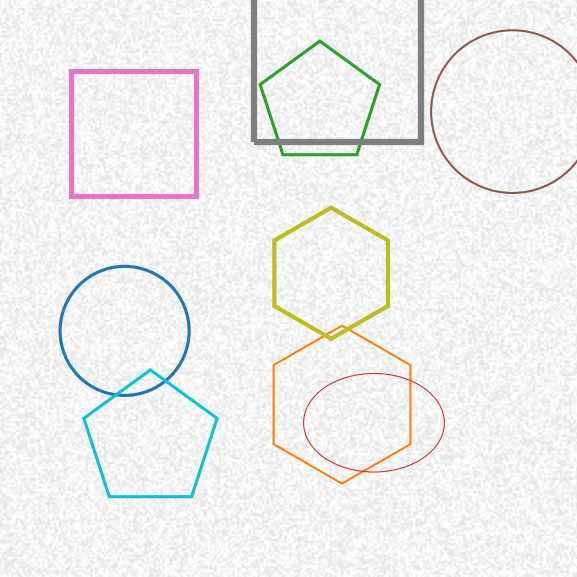[{"shape": "circle", "thickness": 1.5, "radius": 0.56, "center": [0.216, 0.426]}, {"shape": "hexagon", "thickness": 1, "radius": 0.68, "center": [0.592, 0.299]}, {"shape": "pentagon", "thickness": 1.5, "radius": 0.54, "center": [0.554, 0.819]}, {"shape": "oval", "thickness": 0.5, "radius": 0.61, "center": [0.648, 0.267]}, {"shape": "circle", "thickness": 1, "radius": 0.7, "center": [0.887, 0.806]}, {"shape": "square", "thickness": 2.5, "radius": 0.54, "center": [0.231, 0.768]}, {"shape": "square", "thickness": 3, "radius": 0.72, "center": [0.585, 0.898]}, {"shape": "hexagon", "thickness": 2, "radius": 0.57, "center": [0.573, 0.526]}, {"shape": "pentagon", "thickness": 1.5, "radius": 0.61, "center": [0.261, 0.237]}]